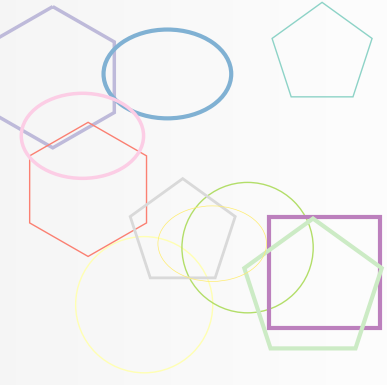[{"shape": "pentagon", "thickness": 1, "radius": 0.68, "center": [0.831, 0.858]}, {"shape": "circle", "thickness": 1, "radius": 0.88, "center": [0.372, 0.209]}, {"shape": "hexagon", "thickness": 2.5, "radius": 0.92, "center": [0.136, 0.799]}, {"shape": "hexagon", "thickness": 1, "radius": 0.87, "center": [0.227, 0.508]}, {"shape": "oval", "thickness": 3, "radius": 0.82, "center": [0.432, 0.808]}, {"shape": "circle", "thickness": 1, "radius": 0.85, "center": [0.639, 0.357]}, {"shape": "oval", "thickness": 2.5, "radius": 0.79, "center": [0.213, 0.647]}, {"shape": "pentagon", "thickness": 2, "radius": 0.71, "center": [0.472, 0.394]}, {"shape": "square", "thickness": 3, "radius": 0.72, "center": [0.838, 0.292]}, {"shape": "pentagon", "thickness": 3, "radius": 0.93, "center": [0.808, 0.246]}, {"shape": "oval", "thickness": 0.5, "radius": 0.7, "center": [0.548, 0.367]}]